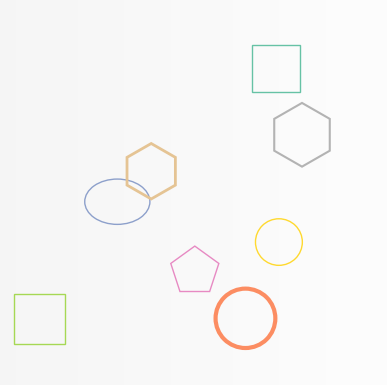[{"shape": "square", "thickness": 1, "radius": 0.31, "center": [0.713, 0.822]}, {"shape": "circle", "thickness": 3, "radius": 0.39, "center": [0.633, 0.173]}, {"shape": "oval", "thickness": 1, "radius": 0.42, "center": [0.303, 0.476]}, {"shape": "pentagon", "thickness": 1, "radius": 0.33, "center": [0.503, 0.296]}, {"shape": "square", "thickness": 1, "radius": 0.33, "center": [0.102, 0.172]}, {"shape": "circle", "thickness": 1, "radius": 0.3, "center": [0.72, 0.371]}, {"shape": "hexagon", "thickness": 2, "radius": 0.36, "center": [0.39, 0.555]}, {"shape": "hexagon", "thickness": 1.5, "radius": 0.41, "center": [0.779, 0.65]}]